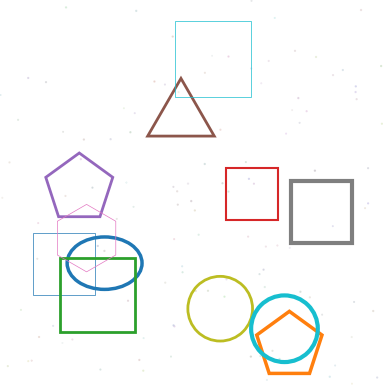[{"shape": "oval", "thickness": 2.5, "radius": 0.49, "center": [0.272, 0.316]}, {"shape": "square", "thickness": 0.5, "radius": 0.4, "center": [0.166, 0.313]}, {"shape": "pentagon", "thickness": 2.5, "radius": 0.45, "center": [0.752, 0.102]}, {"shape": "square", "thickness": 2, "radius": 0.48, "center": [0.253, 0.234]}, {"shape": "square", "thickness": 1.5, "radius": 0.34, "center": [0.655, 0.496]}, {"shape": "pentagon", "thickness": 2, "radius": 0.46, "center": [0.206, 0.511]}, {"shape": "triangle", "thickness": 2, "radius": 0.5, "center": [0.47, 0.696]}, {"shape": "hexagon", "thickness": 0.5, "radius": 0.44, "center": [0.225, 0.381]}, {"shape": "square", "thickness": 3, "radius": 0.4, "center": [0.835, 0.449]}, {"shape": "circle", "thickness": 2, "radius": 0.42, "center": [0.572, 0.198]}, {"shape": "circle", "thickness": 3, "radius": 0.43, "center": [0.739, 0.146]}, {"shape": "square", "thickness": 0.5, "radius": 0.49, "center": [0.553, 0.846]}]